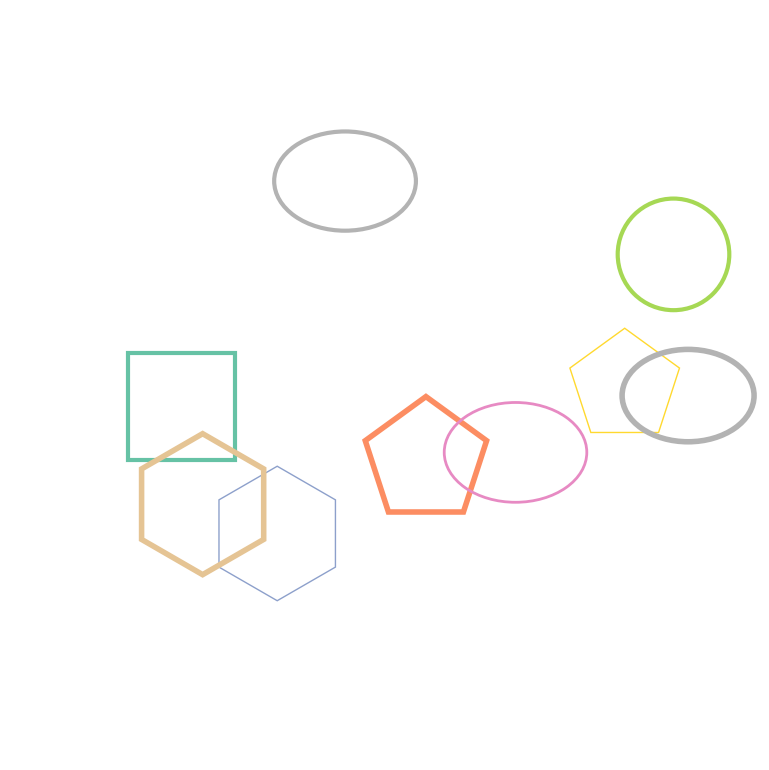[{"shape": "square", "thickness": 1.5, "radius": 0.35, "center": [0.236, 0.472]}, {"shape": "pentagon", "thickness": 2, "radius": 0.41, "center": [0.553, 0.402]}, {"shape": "hexagon", "thickness": 0.5, "radius": 0.44, "center": [0.36, 0.307]}, {"shape": "oval", "thickness": 1, "radius": 0.46, "center": [0.67, 0.412]}, {"shape": "circle", "thickness": 1.5, "radius": 0.36, "center": [0.875, 0.67]}, {"shape": "pentagon", "thickness": 0.5, "radius": 0.37, "center": [0.811, 0.499]}, {"shape": "hexagon", "thickness": 2, "radius": 0.46, "center": [0.263, 0.345]}, {"shape": "oval", "thickness": 1.5, "radius": 0.46, "center": [0.448, 0.765]}, {"shape": "oval", "thickness": 2, "radius": 0.43, "center": [0.894, 0.486]}]